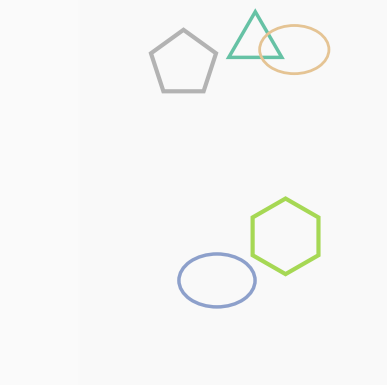[{"shape": "triangle", "thickness": 2.5, "radius": 0.4, "center": [0.659, 0.891]}, {"shape": "oval", "thickness": 2.5, "radius": 0.49, "center": [0.56, 0.272]}, {"shape": "hexagon", "thickness": 3, "radius": 0.49, "center": [0.737, 0.386]}, {"shape": "oval", "thickness": 2, "radius": 0.45, "center": [0.759, 0.871]}, {"shape": "pentagon", "thickness": 3, "radius": 0.44, "center": [0.474, 0.834]}]